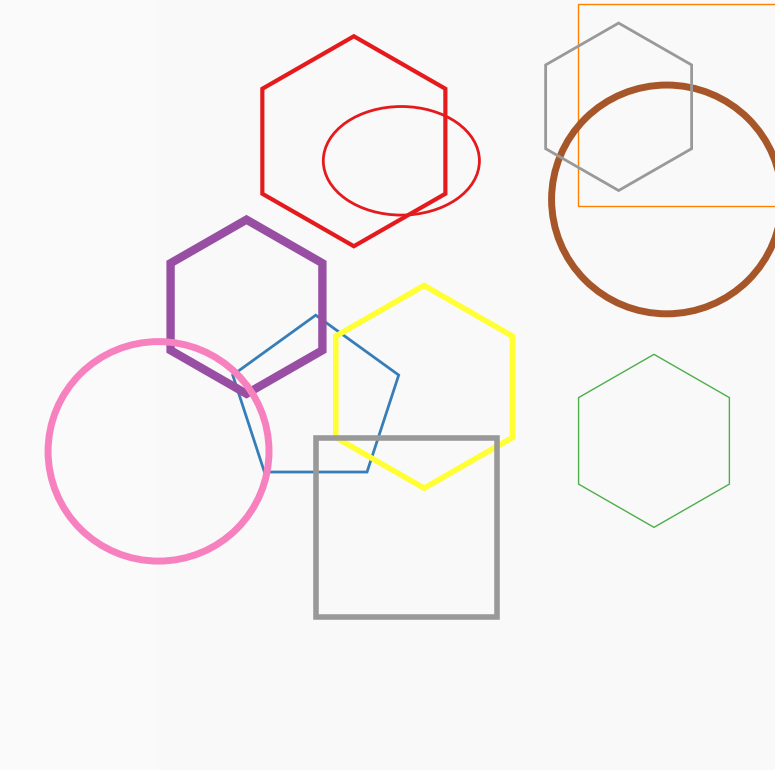[{"shape": "oval", "thickness": 1, "radius": 0.5, "center": [0.518, 0.791]}, {"shape": "hexagon", "thickness": 1.5, "radius": 0.68, "center": [0.457, 0.817]}, {"shape": "pentagon", "thickness": 1, "radius": 0.56, "center": [0.407, 0.478]}, {"shape": "hexagon", "thickness": 0.5, "radius": 0.56, "center": [0.844, 0.427]}, {"shape": "hexagon", "thickness": 3, "radius": 0.57, "center": [0.318, 0.602]}, {"shape": "square", "thickness": 0.5, "radius": 0.66, "center": [0.877, 0.863]}, {"shape": "hexagon", "thickness": 2, "radius": 0.66, "center": [0.547, 0.498]}, {"shape": "circle", "thickness": 2.5, "radius": 0.74, "center": [0.86, 0.741]}, {"shape": "circle", "thickness": 2.5, "radius": 0.71, "center": [0.205, 0.414]}, {"shape": "hexagon", "thickness": 1, "radius": 0.54, "center": [0.798, 0.861]}, {"shape": "square", "thickness": 2, "radius": 0.58, "center": [0.525, 0.315]}]